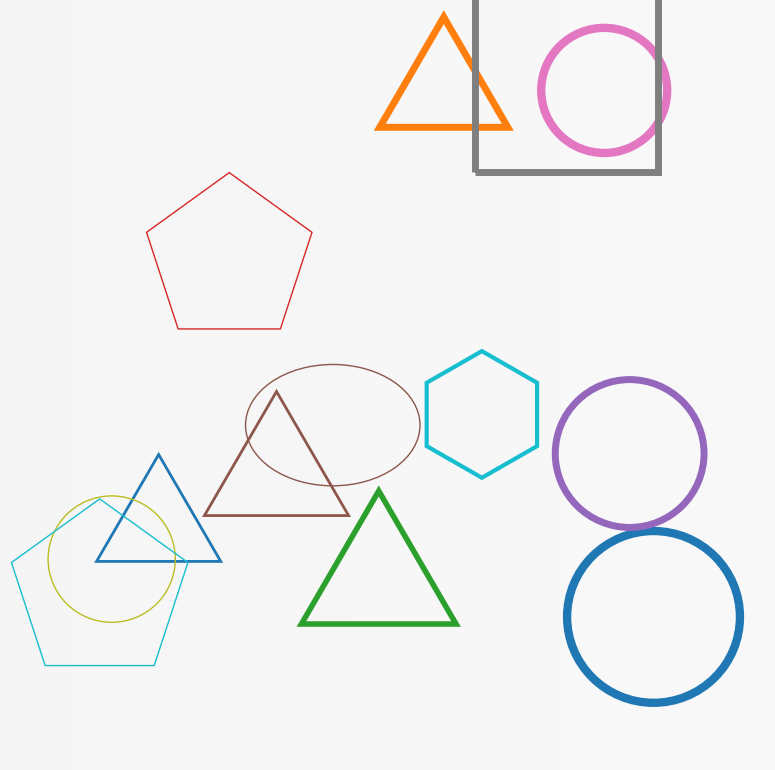[{"shape": "circle", "thickness": 3, "radius": 0.56, "center": [0.843, 0.199]}, {"shape": "triangle", "thickness": 1, "radius": 0.46, "center": [0.205, 0.317]}, {"shape": "triangle", "thickness": 2.5, "radius": 0.48, "center": [0.573, 0.882]}, {"shape": "triangle", "thickness": 2, "radius": 0.58, "center": [0.489, 0.247]}, {"shape": "pentagon", "thickness": 0.5, "radius": 0.56, "center": [0.296, 0.664]}, {"shape": "circle", "thickness": 2.5, "radius": 0.48, "center": [0.812, 0.411]}, {"shape": "oval", "thickness": 0.5, "radius": 0.56, "center": [0.429, 0.448]}, {"shape": "triangle", "thickness": 1, "radius": 0.54, "center": [0.357, 0.384]}, {"shape": "circle", "thickness": 3, "radius": 0.41, "center": [0.78, 0.883]}, {"shape": "square", "thickness": 2.5, "radius": 0.59, "center": [0.73, 0.895]}, {"shape": "circle", "thickness": 0.5, "radius": 0.41, "center": [0.144, 0.274]}, {"shape": "pentagon", "thickness": 0.5, "radius": 0.6, "center": [0.129, 0.232]}, {"shape": "hexagon", "thickness": 1.5, "radius": 0.41, "center": [0.622, 0.462]}]